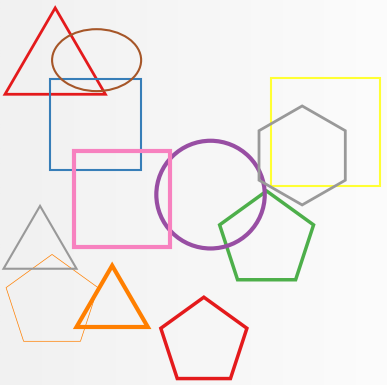[{"shape": "pentagon", "thickness": 2.5, "radius": 0.58, "center": [0.526, 0.111]}, {"shape": "triangle", "thickness": 2, "radius": 0.75, "center": [0.142, 0.83]}, {"shape": "square", "thickness": 1.5, "radius": 0.59, "center": [0.246, 0.677]}, {"shape": "pentagon", "thickness": 2.5, "radius": 0.64, "center": [0.688, 0.376]}, {"shape": "circle", "thickness": 3, "radius": 0.7, "center": [0.543, 0.495]}, {"shape": "triangle", "thickness": 3, "radius": 0.53, "center": [0.289, 0.204]}, {"shape": "pentagon", "thickness": 0.5, "radius": 0.62, "center": [0.134, 0.214]}, {"shape": "square", "thickness": 1.5, "radius": 0.7, "center": [0.84, 0.657]}, {"shape": "oval", "thickness": 1.5, "radius": 0.57, "center": [0.249, 0.844]}, {"shape": "square", "thickness": 3, "radius": 0.62, "center": [0.315, 0.483]}, {"shape": "hexagon", "thickness": 2, "radius": 0.64, "center": [0.78, 0.596]}, {"shape": "triangle", "thickness": 1.5, "radius": 0.54, "center": [0.103, 0.356]}]